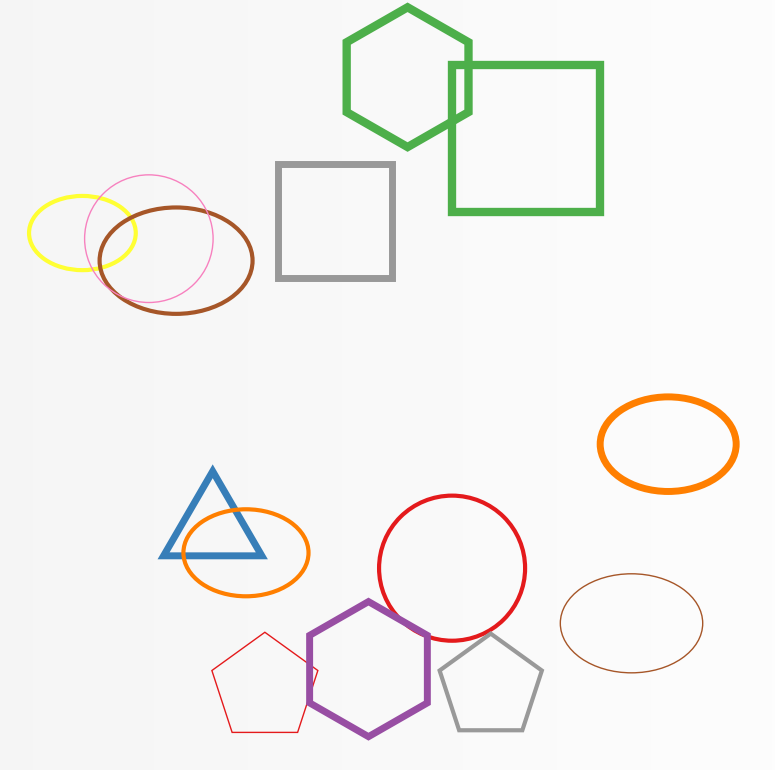[{"shape": "circle", "thickness": 1.5, "radius": 0.47, "center": [0.583, 0.262]}, {"shape": "pentagon", "thickness": 0.5, "radius": 0.36, "center": [0.342, 0.107]}, {"shape": "triangle", "thickness": 2.5, "radius": 0.37, "center": [0.274, 0.315]}, {"shape": "hexagon", "thickness": 3, "radius": 0.45, "center": [0.526, 0.9]}, {"shape": "square", "thickness": 3, "radius": 0.48, "center": [0.679, 0.82]}, {"shape": "hexagon", "thickness": 2.5, "radius": 0.44, "center": [0.475, 0.131]}, {"shape": "oval", "thickness": 1.5, "radius": 0.4, "center": [0.317, 0.282]}, {"shape": "oval", "thickness": 2.5, "radius": 0.44, "center": [0.862, 0.423]}, {"shape": "oval", "thickness": 1.5, "radius": 0.34, "center": [0.106, 0.697]}, {"shape": "oval", "thickness": 1.5, "radius": 0.49, "center": [0.227, 0.661]}, {"shape": "oval", "thickness": 0.5, "radius": 0.46, "center": [0.815, 0.191]}, {"shape": "circle", "thickness": 0.5, "radius": 0.41, "center": [0.192, 0.69]}, {"shape": "square", "thickness": 2.5, "radius": 0.37, "center": [0.432, 0.713]}, {"shape": "pentagon", "thickness": 1.5, "radius": 0.35, "center": [0.633, 0.108]}]